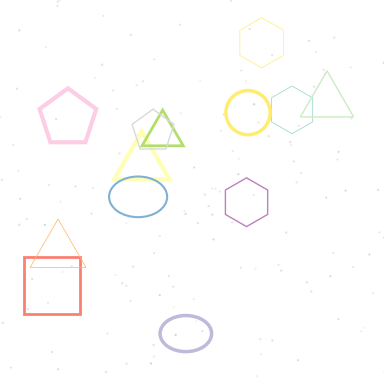[{"shape": "hexagon", "thickness": 0.5, "radius": 0.31, "center": [0.759, 0.715]}, {"shape": "triangle", "thickness": 3, "radius": 0.41, "center": [0.368, 0.576]}, {"shape": "oval", "thickness": 2.5, "radius": 0.33, "center": [0.483, 0.134]}, {"shape": "square", "thickness": 2, "radius": 0.37, "center": [0.135, 0.259]}, {"shape": "oval", "thickness": 1.5, "radius": 0.38, "center": [0.359, 0.489]}, {"shape": "triangle", "thickness": 0.5, "radius": 0.42, "center": [0.151, 0.347]}, {"shape": "triangle", "thickness": 2, "radius": 0.31, "center": [0.422, 0.652]}, {"shape": "pentagon", "thickness": 3, "radius": 0.39, "center": [0.176, 0.693]}, {"shape": "pentagon", "thickness": 1, "radius": 0.29, "center": [0.397, 0.659]}, {"shape": "hexagon", "thickness": 1, "radius": 0.32, "center": [0.64, 0.475]}, {"shape": "triangle", "thickness": 1, "radius": 0.4, "center": [0.849, 0.736]}, {"shape": "circle", "thickness": 2.5, "radius": 0.29, "center": [0.644, 0.707]}, {"shape": "hexagon", "thickness": 0.5, "radius": 0.33, "center": [0.68, 0.889]}]